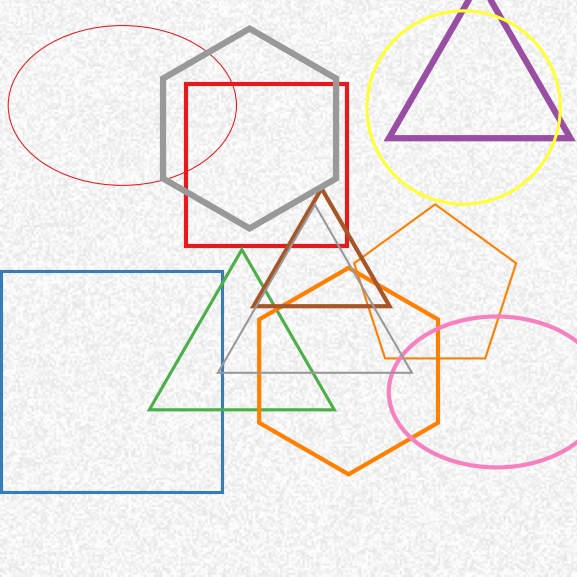[{"shape": "square", "thickness": 2, "radius": 0.7, "center": [0.462, 0.714]}, {"shape": "oval", "thickness": 0.5, "radius": 0.99, "center": [0.212, 0.817]}, {"shape": "square", "thickness": 1.5, "radius": 0.96, "center": [0.193, 0.339]}, {"shape": "triangle", "thickness": 1.5, "radius": 0.92, "center": [0.419, 0.382]}, {"shape": "triangle", "thickness": 3, "radius": 0.91, "center": [0.831, 0.851]}, {"shape": "pentagon", "thickness": 1, "radius": 0.74, "center": [0.754, 0.498]}, {"shape": "hexagon", "thickness": 2, "radius": 0.89, "center": [0.604, 0.357]}, {"shape": "circle", "thickness": 1.5, "radius": 0.84, "center": [0.803, 0.813]}, {"shape": "triangle", "thickness": 2, "radius": 0.68, "center": [0.557, 0.537]}, {"shape": "oval", "thickness": 2, "radius": 0.93, "center": [0.86, 0.32]}, {"shape": "hexagon", "thickness": 3, "radius": 0.87, "center": [0.432, 0.777]}, {"shape": "triangle", "thickness": 1, "radius": 0.97, "center": [0.545, 0.451]}]